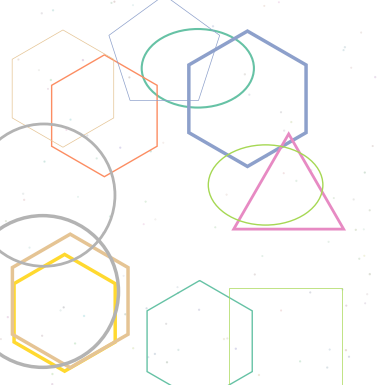[{"shape": "oval", "thickness": 1.5, "radius": 0.73, "center": [0.514, 0.823]}, {"shape": "hexagon", "thickness": 1, "radius": 0.79, "center": [0.519, 0.114]}, {"shape": "hexagon", "thickness": 1, "radius": 0.79, "center": [0.271, 0.699]}, {"shape": "hexagon", "thickness": 2.5, "radius": 0.88, "center": [0.643, 0.743]}, {"shape": "pentagon", "thickness": 0.5, "radius": 0.76, "center": [0.427, 0.861]}, {"shape": "triangle", "thickness": 2, "radius": 0.82, "center": [0.75, 0.487]}, {"shape": "square", "thickness": 0.5, "radius": 0.73, "center": [0.741, 0.105]}, {"shape": "oval", "thickness": 1, "radius": 0.74, "center": [0.69, 0.52]}, {"shape": "hexagon", "thickness": 2.5, "radius": 0.76, "center": [0.168, 0.187]}, {"shape": "hexagon", "thickness": 2.5, "radius": 0.87, "center": [0.182, 0.218]}, {"shape": "hexagon", "thickness": 0.5, "radius": 0.76, "center": [0.164, 0.77]}, {"shape": "circle", "thickness": 2.5, "radius": 0.99, "center": [0.111, 0.243]}, {"shape": "circle", "thickness": 2, "radius": 0.92, "center": [0.114, 0.493]}]